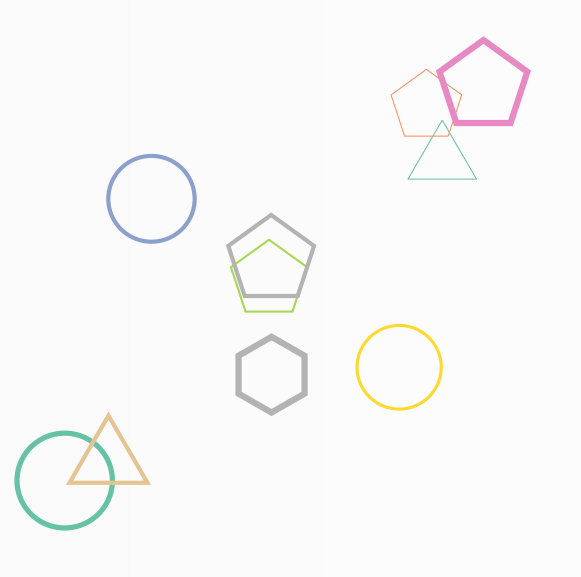[{"shape": "triangle", "thickness": 0.5, "radius": 0.34, "center": [0.761, 0.723]}, {"shape": "circle", "thickness": 2.5, "radius": 0.41, "center": [0.111, 0.167]}, {"shape": "pentagon", "thickness": 0.5, "radius": 0.32, "center": [0.734, 0.815]}, {"shape": "circle", "thickness": 2, "radius": 0.37, "center": [0.261, 0.655]}, {"shape": "pentagon", "thickness": 3, "radius": 0.4, "center": [0.832, 0.85]}, {"shape": "pentagon", "thickness": 1, "radius": 0.34, "center": [0.463, 0.515]}, {"shape": "circle", "thickness": 1.5, "radius": 0.36, "center": [0.687, 0.363]}, {"shape": "triangle", "thickness": 2, "radius": 0.39, "center": [0.187, 0.202]}, {"shape": "hexagon", "thickness": 3, "radius": 0.33, "center": [0.467, 0.35]}, {"shape": "pentagon", "thickness": 2, "radius": 0.39, "center": [0.467, 0.549]}]